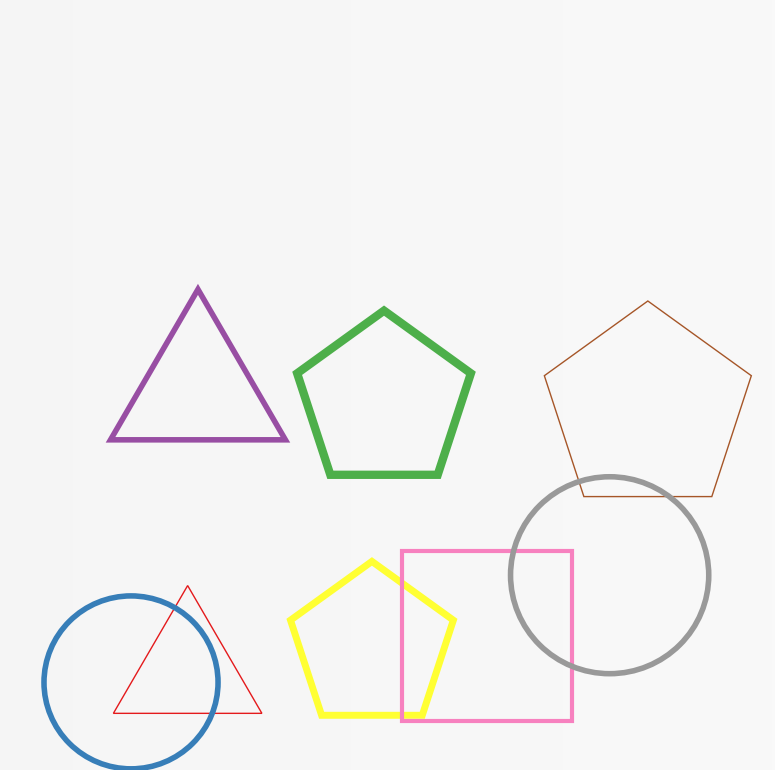[{"shape": "triangle", "thickness": 0.5, "radius": 0.55, "center": [0.242, 0.129]}, {"shape": "circle", "thickness": 2, "radius": 0.56, "center": [0.169, 0.114]}, {"shape": "pentagon", "thickness": 3, "radius": 0.59, "center": [0.496, 0.479]}, {"shape": "triangle", "thickness": 2, "radius": 0.65, "center": [0.255, 0.494]}, {"shape": "pentagon", "thickness": 2.5, "radius": 0.55, "center": [0.48, 0.16]}, {"shape": "pentagon", "thickness": 0.5, "radius": 0.7, "center": [0.836, 0.469]}, {"shape": "square", "thickness": 1.5, "radius": 0.55, "center": [0.628, 0.174]}, {"shape": "circle", "thickness": 2, "radius": 0.64, "center": [0.787, 0.253]}]